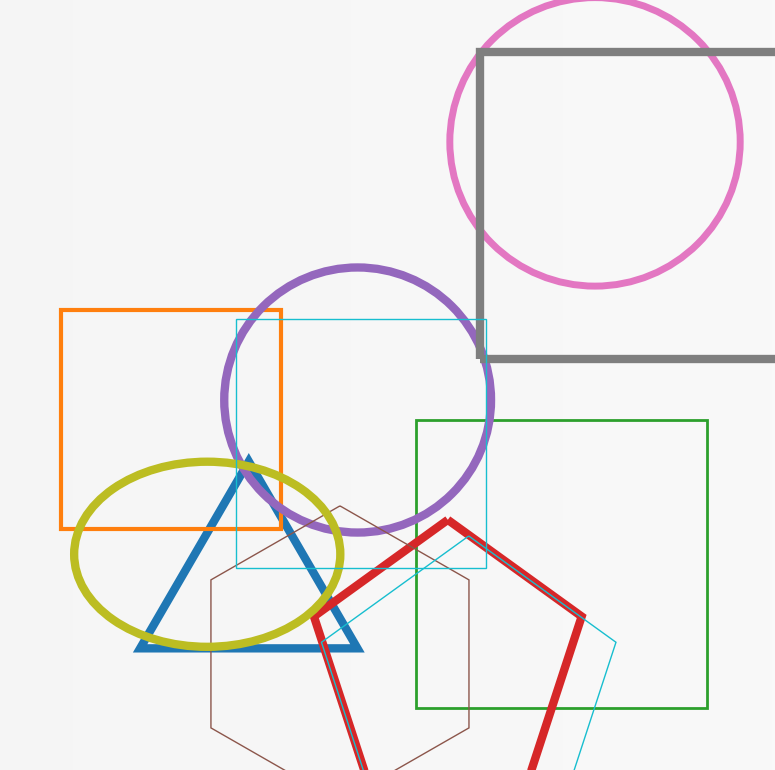[{"shape": "triangle", "thickness": 3, "radius": 0.81, "center": [0.321, 0.239]}, {"shape": "square", "thickness": 1.5, "radius": 0.71, "center": [0.22, 0.455]}, {"shape": "square", "thickness": 1, "radius": 0.94, "center": [0.724, 0.268]}, {"shape": "pentagon", "thickness": 3, "radius": 0.91, "center": [0.578, 0.143]}, {"shape": "circle", "thickness": 3, "radius": 0.86, "center": [0.461, 0.481]}, {"shape": "hexagon", "thickness": 0.5, "radius": 0.96, "center": [0.439, 0.151]}, {"shape": "circle", "thickness": 2.5, "radius": 0.94, "center": [0.768, 0.816]}, {"shape": "square", "thickness": 3, "radius": 1.0, "center": [0.818, 0.733]}, {"shape": "oval", "thickness": 3, "radius": 0.86, "center": [0.267, 0.28]}, {"shape": "pentagon", "thickness": 0.5, "radius": 1.0, "center": [0.605, 0.104]}, {"shape": "square", "thickness": 0.5, "radius": 0.81, "center": [0.465, 0.424]}]